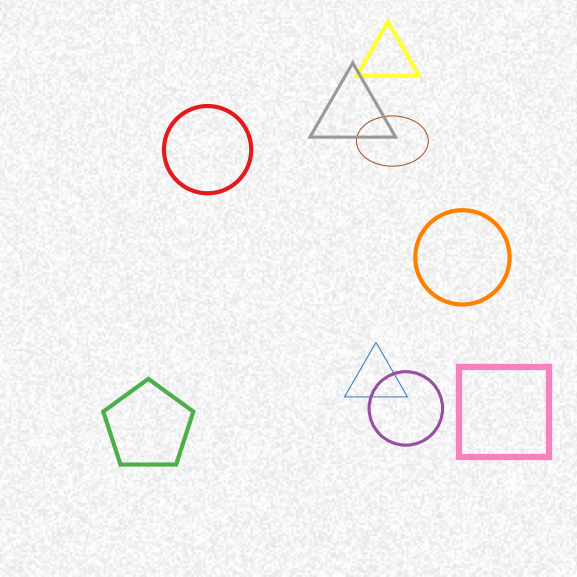[{"shape": "circle", "thickness": 2, "radius": 0.38, "center": [0.359, 0.74]}, {"shape": "triangle", "thickness": 0.5, "radius": 0.31, "center": [0.651, 0.343]}, {"shape": "pentagon", "thickness": 2, "radius": 0.41, "center": [0.257, 0.261]}, {"shape": "circle", "thickness": 1.5, "radius": 0.32, "center": [0.703, 0.292]}, {"shape": "circle", "thickness": 2, "radius": 0.41, "center": [0.801, 0.554]}, {"shape": "triangle", "thickness": 2, "radius": 0.31, "center": [0.672, 0.899]}, {"shape": "oval", "thickness": 0.5, "radius": 0.31, "center": [0.679, 0.755]}, {"shape": "square", "thickness": 3, "radius": 0.39, "center": [0.873, 0.285]}, {"shape": "triangle", "thickness": 1.5, "radius": 0.43, "center": [0.611, 0.804]}]